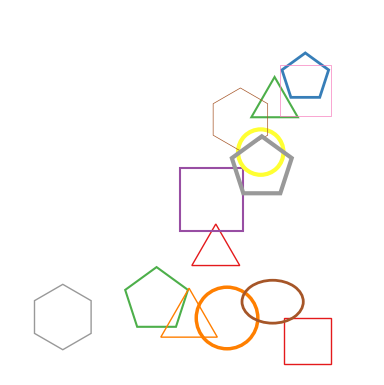[{"shape": "triangle", "thickness": 1, "radius": 0.36, "center": [0.561, 0.346]}, {"shape": "square", "thickness": 1, "radius": 0.3, "center": [0.798, 0.114]}, {"shape": "pentagon", "thickness": 2, "radius": 0.32, "center": [0.793, 0.799]}, {"shape": "pentagon", "thickness": 1.5, "radius": 0.43, "center": [0.407, 0.221]}, {"shape": "triangle", "thickness": 1.5, "radius": 0.35, "center": [0.713, 0.73]}, {"shape": "square", "thickness": 1.5, "radius": 0.41, "center": [0.55, 0.482]}, {"shape": "circle", "thickness": 2.5, "radius": 0.4, "center": [0.59, 0.174]}, {"shape": "triangle", "thickness": 1, "radius": 0.42, "center": [0.491, 0.167]}, {"shape": "circle", "thickness": 3, "radius": 0.3, "center": [0.677, 0.605]}, {"shape": "oval", "thickness": 2, "radius": 0.4, "center": [0.708, 0.216]}, {"shape": "hexagon", "thickness": 0.5, "radius": 0.41, "center": [0.624, 0.69]}, {"shape": "square", "thickness": 0.5, "radius": 0.33, "center": [0.794, 0.766]}, {"shape": "hexagon", "thickness": 1, "radius": 0.42, "center": [0.163, 0.177]}, {"shape": "pentagon", "thickness": 3, "radius": 0.41, "center": [0.68, 0.564]}]